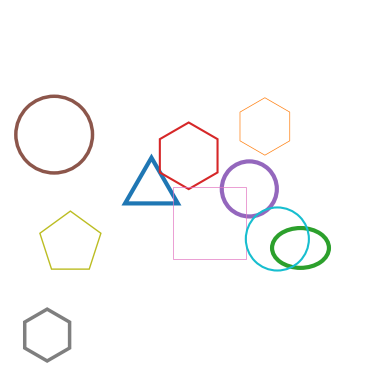[{"shape": "triangle", "thickness": 3, "radius": 0.4, "center": [0.393, 0.511]}, {"shape": "hexagon", "thickness": 0.5, "radius": 0.37, "center": [0.688, 0.672]}, {"shape": "oval", "thickness": 3, "radius": 0.37, "center": [0.781, 0.356]}, {"shape": "hexagon", "thickness": 1.5, "radius": 0.43, "center": [0.49, 0.595]}, {"shape": "circle", "thickness": 3, "radius": 0.36, "center": [0.648, 0.509]}, {"shape": "circle", "thickness": 2.5, "radius": 0.5, "center": [0.141, 0.65]}, {"shape": "square", "thickness": 0.5, "radius": 0.47, "center": [0.544, 0.42]}, {"shape": "hexagon", "thickness": 2.5, "radius": 0.34, "center": [0.122, 0.13]}, {"shape": "pentagon", "thickness": 1, "radius": 0.42, "center": [0.183, 0.368]}, {"shape": "circle", "thickness": 1.5, "radius": 0.41, "center": [0.72, 0.379]}]